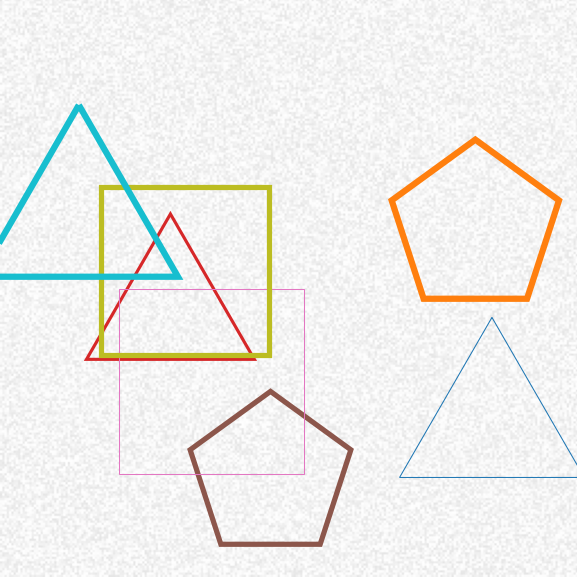[{"shape": "triangle", "thickness": 0.5, "radius": 0.92, "center": [0.852, 0.265]}, {"shape": "pentagon", "thickness": 3, "radius": 0.76, "center": [0.823, 0.605]}, {"shape": "triangle", "thickness": 1.5, "radius": 0.84, "center": [0.295, 0.461]}, {"shape": "pentagon", "thickness": 2.5, "radius": 0.73, "center": [0.468, 0.175]}, {"shape": "square", "thickness": 0.5, "radius": 0.8, "center": [0.367, 0.338]}, {"shape": "square", "thickness": 2.5, "radius": 0.73, "center": [0.321, 0.53]}, {"shape": "triangle", "thickness": 3, "radius": 0.99, "center": [0.137, 0.619]}]